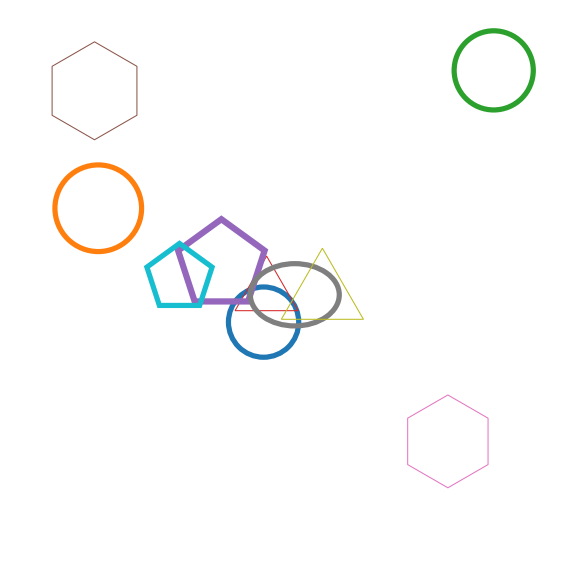[{"shape": "circle", "thickness": 2.5, "radius": 0.3, "center": [0.456, 0.441]}, {"shape": "circle", "thickness": 2.5, "radius": 0.38, "center": [0.17, 0.639]}, {"shape": "circle", "thickness": 2.5, "radius": 0.34, "center": [0.855, 0.877]}, {"shape": "triangle", "thickness": 0.5, "radius": 0.32, "center": [0.462, 0.493]}, {"shape": "pentagon", "thickness": 3, "radius": 0.39, "center": [0.383, 0.541]}, {"shape": "hexagon", "thickness": 0.5, "radius": 0.42, "center": [0.164, 0.842]}, {"shape": "hexagon", "thickness": 0.5, "radius": 0.4, "center": [0.776, 0.235]}, {"shape": "oval", "thickness": 2.5, "radius": 0.39, "center": [0.51, 0.489]}, {"shape": "triangle", "thickness": 0.5, "radius": 0.41, "center": [0.558, 0.487]}, {"shape": "pentagon", "thickness": 2.5, "radius": 0.3, "center": [0.311, 0.518]}]